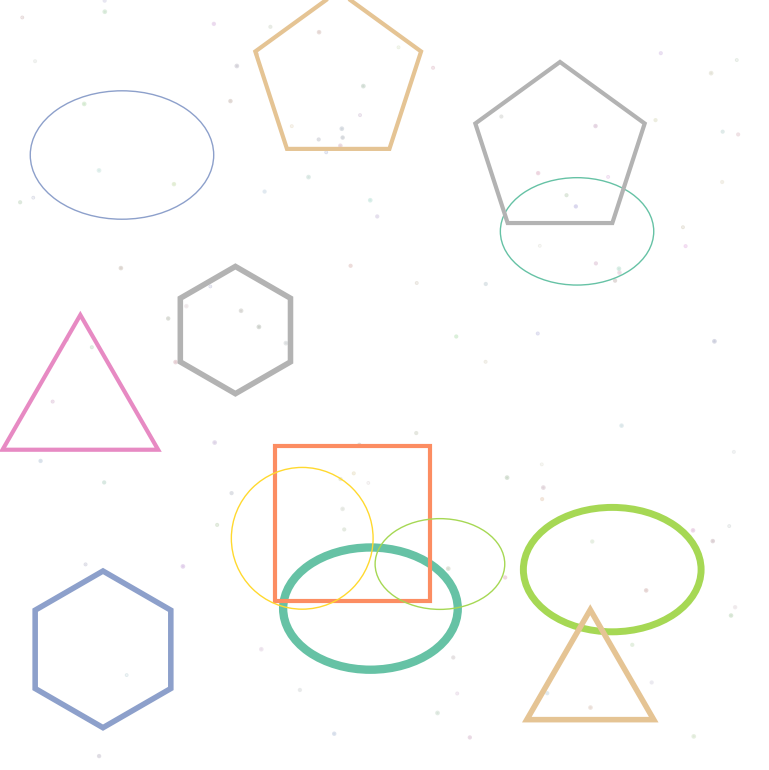[{"shape": "oval", "thickness": 3, "radius": 0.57, "center": [0.481, 0.21]}, {"shape": "oval", "thickness": 0.5, "radius": 0.5, "center": [0.749, 0.7]}, {"shape": "square", "thickness": 1.5, "radius": 0.51, "center": [0.458, 0.32]}, {"shape": "oval", "thickness": 0.5, "radius": 0.6, "center": [0.158, 0.799]}, {"shape": "hexagon", "thickness": 2, "radius": 0.51, "center": [0.134, 0.157]}, {"shape": "triangle", "thickness": 1.5, "radius": 0.58, "center": [0.104, 0.474]}, {"shape": "oval", "thickness": 0.5, "radius": 0.42, "center": [0.571, 0.268]}, {"shape": "oval", "thickness": 2.5, "radius": 0.58, "center": [0.795, 0.26]}, {"shape": "circle", "thickness": 0.5, "radius": 0.46, "center": [0.392, 0.301]}, {"shape": "triangle", "thickness": 2, "radius": 0.48, "center": [0.767, 0.113]}, {"shape": "pentagon", "thickness": 1.5, "radius": 0.57, "center": [0.439, 0.898]}, {"shape": "hexagon", "thickness": 2, "radius": 0.41, "center": [0.306, 0.571]}, {"shape": "pentagon", "thickness": 1.5, "radius": 0.58, "center": [0.727, 0.804]}]